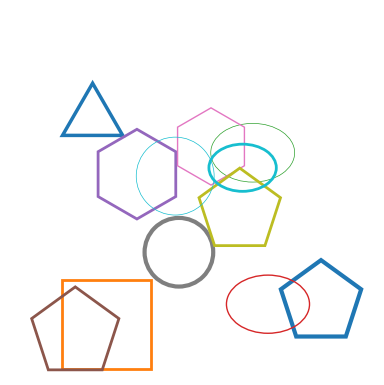[{"shape": "triangle", "thickness": 2.5, "radius": 0.45, "center": [0.241, 0.693]}, {"shape": "pentagon", "thickness": 3, "radius": 0.55, "center": [0.834, 0.215]}, {"shape": "square", "thickness": 2, "radius": 0.58, "center": [0.276, 0.157]}, {"shape": "oval", "thickness": 0.5, "radius": 0.54, "center": [0.656, 0.603]}, {"shape": "oval", "thickness": 1, "radius": 0.54, "center": [0.696, 0.21]}, {"shape": "hexagon", "thickness": 2, "radius": 0.58, "center": [0.356, 0.548]}, {"shape": "pentagon", "thickness": 2, "radius": 0.6, "center": [0.196, 0.136]}, {"shape": "hexagon", "thickness": 1, "radius": 0.5, "center": [0.548, 0.62]}, {"shape": "circle", "thickness": 3, "radius": 0.45, "center": [0.465, 0.345]}, {"shape": "pentagon", "thickness": 2, "radius": 0.56, "center": [0.623, 0.452]}, {"shape": "circle", "thickness": 0.5, "radius": 0.51, "center": [0.455, 0.543]}, {"shape": "oval", "thickness": 2, "radius": 0.44, "center": [0.63, 0.564]}]